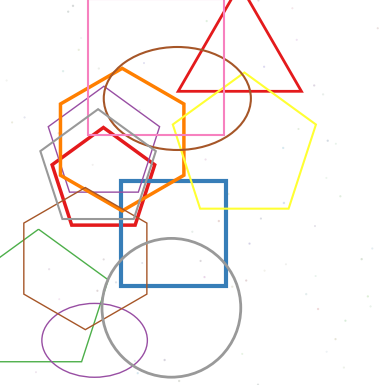[{"shape": "triangle", "thickness": 2, "radius": 0.92, "center": [0.623, 0.855]}, {"shape": "pentagon", "thickness": 2.5, "radius": 0.7, "center": [0.269, 0.529]}, {"shape": "square", "thickness": 3, "radius": 0.68, "center": [0.45, 0.392]}, {"shape": "pentagon", "thickness": 1, "radius": 0.95, "center": [0.1, 0.214]}, {"shape": "pentagon", "thickness": 1, "radius": 0.76, "center": [0.27, 0.624]}, {"shape": "oval", "thickness": 1, "radius": 0.69, "center": [0.246, 0.116]}, {"shape": "hexagon", "thickness": 2.5, "radius": 0.93, "center": [0.317, 0.637]}, {"shape": "pentagon", "thickness": 1.5, "radius": 0.98, "center": [0.635, 0.616]}, {"shape": "oval", "thickness": 1.5, "radius": 0.96, "center": [0.461, 0.744]}, {"shape": "hexagon", "thickness": 1, "radius": 0.92, "center": [0.222, 0.328]}, {"shape": "square", "thickness": 1.5, "radius": 0.88, "center": [0.406, 0.826]}, {"shape": "pentagon", "thickness": 1.5, "radius": 0.79, "center": [0.255, 0.559]}, {"shape": "circle", "thickness": 2, "radius": 0.9, "center": [0.445, 0.201]}]